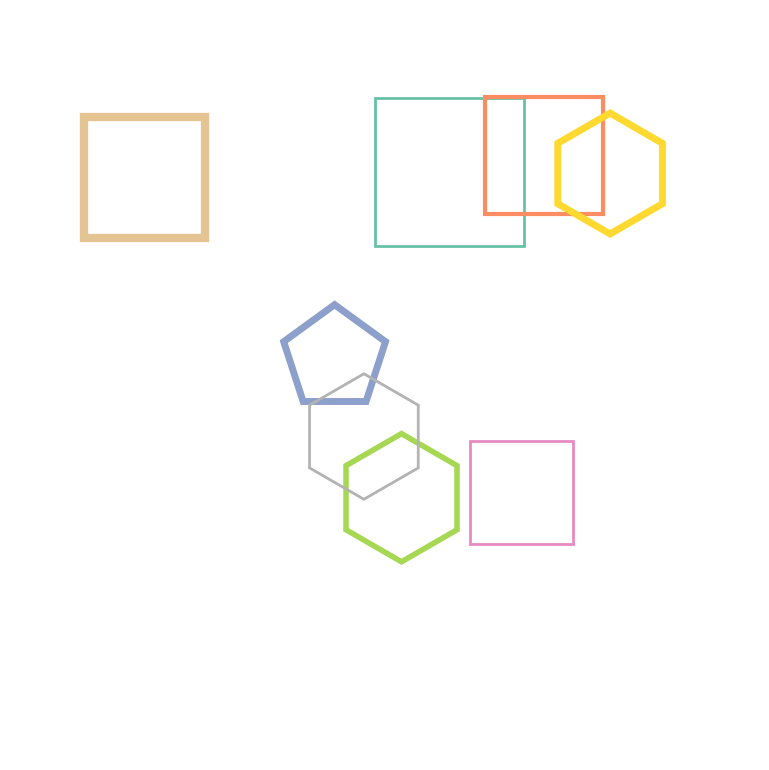[{"shape": "square", "thickness": 1, "radius": 0.48, "center": [0.584, 0.777]}, {"shape": "square", "thickness": 1.5, "radius": 0.38, "center": [0.706, 0.798]}, {"shape": "pentagon", "thickness": 2.5, "radius": 0.35, "center": [0.435, 0.535]}, {"shape": "square", "thickness": 1, "radius": 0.33, "center": [0.677, 0.36]}, {"shape": "hexagon", "thickness": 2, "radius": 0.42, "center": [0.521, 0.354]}, {"shape": "hexagon", "thickness": 2.5, "radius": 0.39, "center": [0.792, 0.775]}, {"shape": "square", "thickness": 3, "radius": 0.39, "center": [0.188, 0.77]}, {"shape": "hexagon", "thickness": 1, "radius": 0.41, "center": [0.473, 0.433]}]